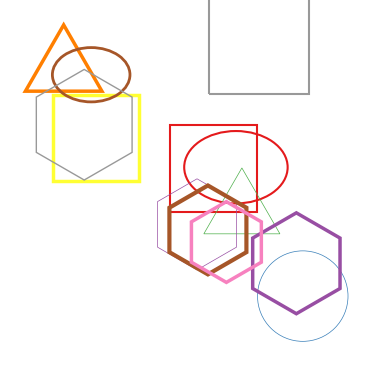[{"shape": "oval", "thickness": 1.5, "radius": 0.67, "center": [0.613, 0.566]}, {"shape": "square", "thickness": 1.5, "radius": 0.57, "center": [0.556, 0.562]}, {"shape": "circle", "thickness": 0.5, "radius": 0.59, "center": [0.786, 0.231]}, {"shape": "triangle", "thickness": 0.5, "radius": 0.57, "center": [0.628, 0.45]}, {"shape": "hexagon", "thickness": 0.5, "radius": 0.59, "center": [0.512, 0.417]}, {"shape": "hexagon", "thickness": 2.5, "radius": 0.65, "center": [0.77, 0.316]}, {"shape": "triangle", "thickness": 2.5, "radius": 0.57, "center": [0.165, 0.821]}, {"shape": "square", "thickness": 2.5, "radius": 0.56, "center": [0.25, 0.641]}, {"shape": "oval", "thickness": 2, "radius": 0.5, "center": [0.237, 0.806]}, {"shape": "hexagon", "thickness": 3, "radius": 0.58, "center": [0.54, 0.403]}, {"shape": "hexagon", "thickness": 2.5, "radius": 0.52, "center": [0.588, 0.371]}, {"shape": "hexagon", "thickness": 1, "radius": 0.72, "center": [0.219, 0.676]}, {"shape": "square", "thickness": 1.5, "radius": 0.65, "center": [0.672, 0.885]}]